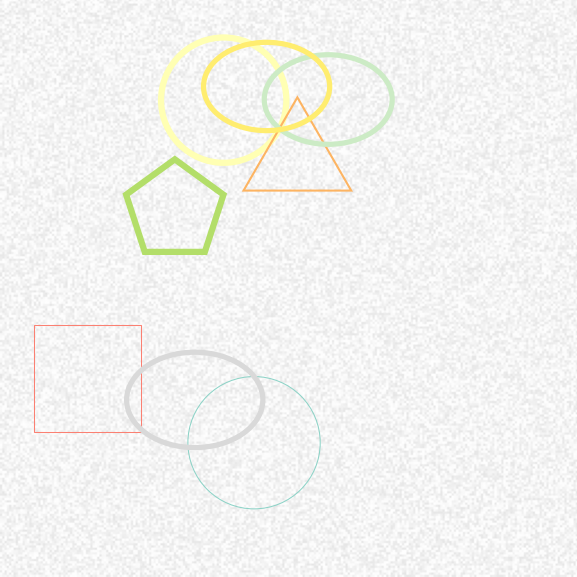[{"shape": "circle", "thickness": 0.5, "radius": 0.57, "center": [0.44, 0.233]}, {"shape": "circle", "thickness": 3, "radius": 0.54, "center": [0.387, 0.826]}, {"shape": "square", "thickness": 0.5, "radius": 0.46, "center": [0.151, 0.343]}, {"shape": "triangle", "thickness": 1, "radius": 0.54, "center": [0.515, 0.723]}, {"shape": "pentagon", "thickness": 3, "radius": 0.44, "center": [0.303, 0.635]}, {"shape": "oval", "thickness": 2.5, "radius": 0.59, "center": [0.337, 0.307]}, {"shape": "oval", "thickness": 2.5, "radius": 0.55, "center": [0.568, 0.827]}, {"shape": "oval", "thickness": 2.5, "radius": 0.55, "center": [0.462, 0.849]}]